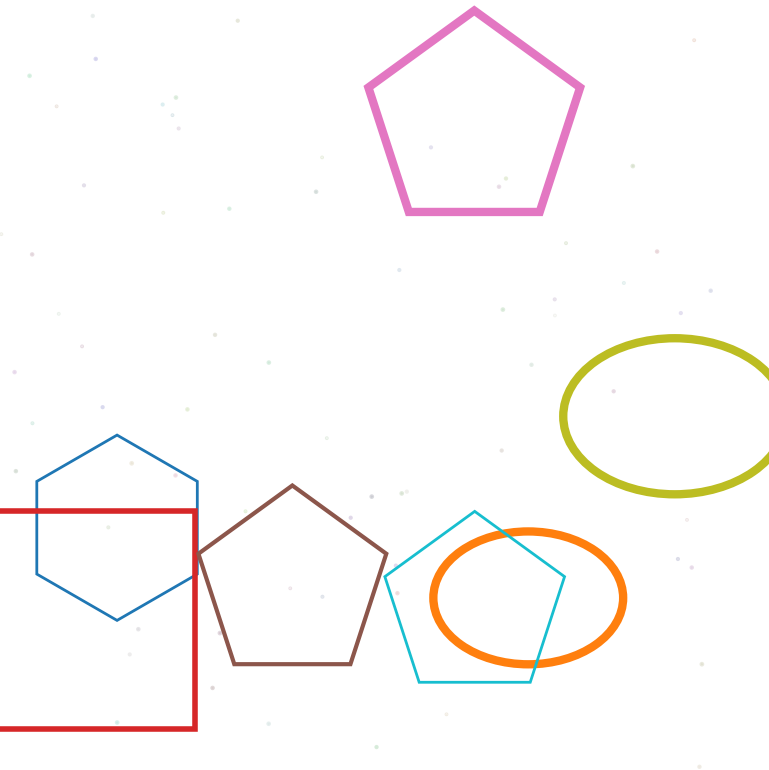[{"shape": "hexagon", "thickness": 1, "radius": 0.6, "center": [0.152, 0.315]}, {"shape": "oval", "thickness": 3, "radius": 0.62, "center": [0.686, 0.224]}, {"shape": "square", "thickness": 2, "radius": 0.71, "center": [0.111, 0.195]}, {"shape": "pentagon", "thickness": 1.5, "radius": 0.64, "center": [0.38, 0.241]}, {"shape": "pentagon", "thickness": 3, "radius": 0.72, "center": [0.616, 0.842]}, {"shape": "oval", "thickness": 3, "radius": 0.72, "center": [0.876, 0.459]}, {"shape": "pentagon", "thickness": 1, "radius": 0.61, "center": [0.617, 0.213]}]